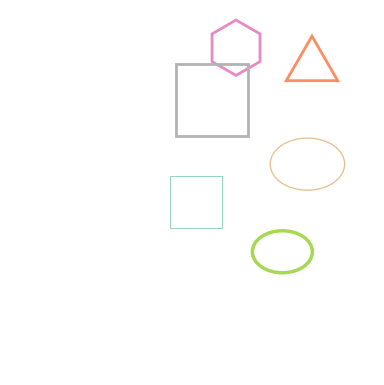[{"shape": "square", "thickness": 0.5, "radius": 0.34, "center": [0.51, 0.476]}, {"shape": "triangle", "thickness": 2, "radius": 0.39, "center": [0.81, 0.829]}, {"shape": "hexagon", "thickness": 2, "radius": 0.36, "center": [0.613, 0.876]}, {"shape": "oval", "thickness": 2.5, "radius": 0.39, "center": [0.733, 0.346]}, {"shape": "oval", "thickness": 1, "radius": 0.48, "center": [0.798, 0.574]}, {"shape": "square", "thickness": 2, "radius": 0.46, "center": [0.551, 0.74]}]